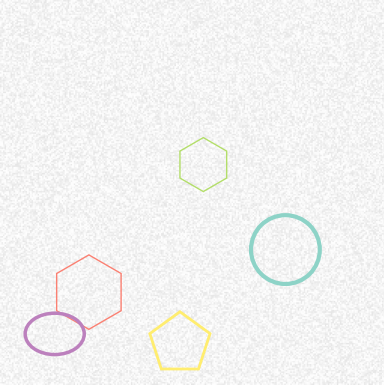[{"shape": "circle", "thickness": 3, "radius": 0.45, "center": [0.741, 0.352]}, {"shape": "hexagon", "thickness": 1, "radius": 0.48, "center": [0.231, 0.241]}, {"shape": "hexagon", "thickness": 1, "radius": 0.35, "center": [0.528, 0.573]}, {"shape": "oval", "thickness": 2.5, "radius": 0.38, "center": [0.142, 0.133]}, {"shape": "pentagon", "thickness": 2, "radius": 0.41, "center": [0.467, 0.108]}]